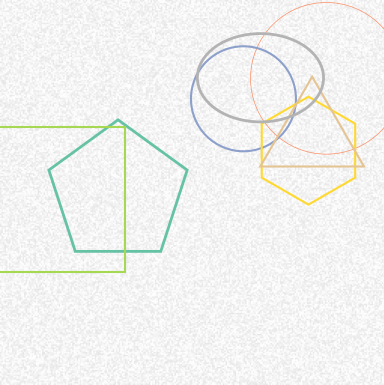[{"shape": "pentagon", "thickness": 2, "radius": 0.94, "center": [0.307, 0.5]}, {"shape": "circle", "thickness": 0.5, "radius": 0.98, "center": [0.848, 0.797]}, {"shape": "circle", "thickness": 1.5, "radius": 0.68, "center": [0.632, 0.743]}, {"shape": "square", "thickness": 1.5, "radius": 0.94, "center": [0.137, 0.482]}, {"shape": "hexagon", "thickness": 1.5, "radius": 0.7, "center": [0.801, 0.609]}, {"shape": "triangle", "thickness": 1.5, "radius": 0.78, "center": [0.811, 0.645]}, {"shape": "oval", "thickness": 2, "radius": 0.82, "center": [0.676, 0.798]}]